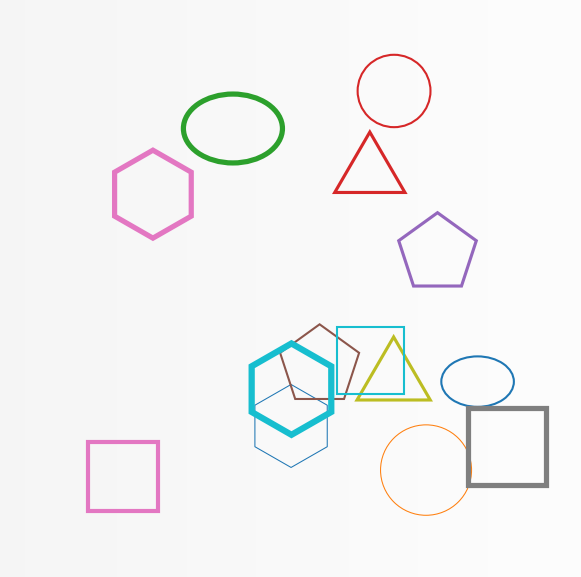[{"shape": "hexagon", "thickness": 0.5, "radius": 0.36, "center": [0.501, 0.262]}, {"shape": "oval", "thickness": 1, "radius": 0.31, "center": [0.822, 0.338]}, {"shape": "circle", "thickness": 0.5, "radius": 0.39, "center": [0.733, 0.185]}, {"shape": "oval", "thickness": 2.5, "radius": 0.43, "center": [0.401, 0.777]}, {"shape": "circle", "thickness": 1, "radius": 0.31, "center": [0.678, 0.842]}, {"shape": "triangle", "thickness": 1.5, "radius": 0.35, "center": [0.636, 0.701]}, {"shape": "pentagon", "thickness": 1.5, "radius": 0.35, "center": [0.753, 0.561]}, {"shape": "pentagon", "thickness": 1, "radius": 0.36, "center": [0.55, 0.366]}, {"shape": "square", "thickness": 2, "radius": 0.3, "center": [0.212, 0.174]}, {"shape": "hexagon", "thickness": 2.5, "radius": 0.38, "center": [0.263, 0.663]}, {"shape": "square", "thickness": 2.5, "radius": 0.33, "center": [0.873, 0.226]}, {"shape": "triangle", "thickness": 1.5, "radius": 0.36, "center": [0.677, 0.343]}, {"shape": "square", "thickness": 1, "radius": 0.29, "center": [0.638, 0.375]}, {"shape": "hexagon", "thickness": 3, "radius": 0.4, "center": [0.501, 0.325]}]